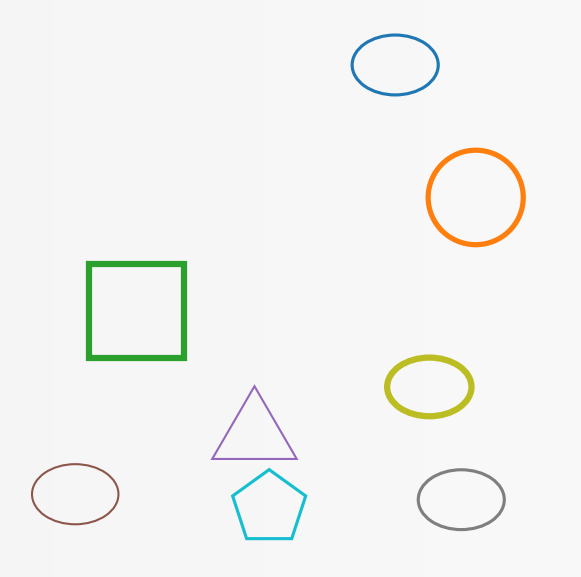[{"shape": "oval", "thickness": 1.5, "radius": 0.37, "center": [0.68, 0.887]}, {"shape": "circle", "thickness": 2.5, "radius": 0.41, "center": [0.818, 0.657]}, {"shape": "square", "thickness": 3, "radius": 0.41, "center": [0.234, 0.461]}, {"shape": "triangle", "thickness": 1, "radius": 0.42, "center": [0.438, 0.246]}, {"shape": "oval", "thickness": 1, "radius": 0.37, "center": [0.129, 0.143]}, {"shape": "oval", "thickness": 1.5, "radius": 0.37, "center": [0.794, 0.134]}, {"shape": "oval", "thickness": 3, "radius": 0.36, "center": [0.739, 0.329]}, {"shape": "pentagon", "thickness": 1.5, "radius": 0.33, "center": [0.463, 0.12]}]